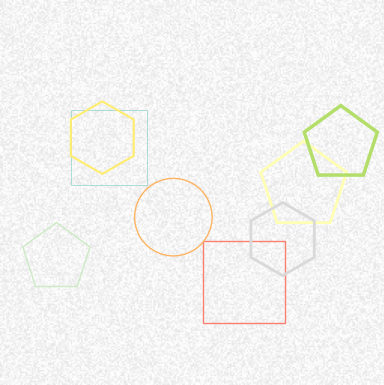[{"shape": "square", "thickness": 0.5, "radius": 0.49, "center": [0.283, 0.617]}, {"shape": "pentagon", "thickness": 2, "radius": 0.59, "center": [0.789, 0.516]}, {"shape": "square", "thickness": 1, "radius": 0.53, "center": [0.634, 0.268]}, {"shape": "circle", "thickness": 1, "radius": 0.5, "center": [0.45, 0.436]}, {"shape": "pentagon", "thickness": 2.5, "radius": 0.5, "center": [0.885, 0.626]}, {"shape": "hexagon", "thickness": 2, "radius": 0.48, "center": [0.734, 0.379]}, {"shape": "pentagon", "thickness": 1, "radius": 0.46, "center": [0.147, 0.33]}, {"shape": "hexagon", "thickness": 1.5, "radius": 0.47, "center": [0.266, 0.642]}]